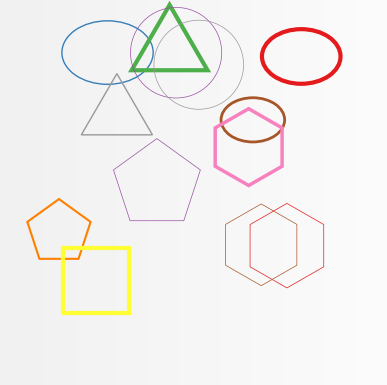[{"shape": "oval", "thickness": 3, "radius": 0.51, "center": [0.777, 0.853]}, {"shape": "hexagon", "thickness": 0.5, "radius": 0.55, "center": [0.74, 0.362]}, {"shape": "oval", "thickness": 1, "radius": 0.59, "center": [0.278, 0.863]}, {"shape": "triangle", "thickness": 3, "radius": 0.57, "center": [0.438, 0.874]}, {"shape": "pentagon", "thickness": 0.5, "radius": 0.59, "center": [0.405, 0.522]}, {"shape": "circle", "thickness": 0.5, "radius": 0.59, "center": [0.455, 0.863]}, {"shape": "pentagon", "thickness": 1.5, "radius": 0.43, "center": [0.152, 0.397]}, {"shape": "square", "thickness": 3, "radius": 0.42, "center": [0.248, 0.27]}, {"shape": "hexagon", "thickness": 0.5, "radius": 0.53, "center": [0.674, 0.364]}, {"shape": "oval", "thickness": 2, "radius": 0.41, "center": [0.653, 0.689]}, {"shape": "hexagon", "thickness": 2.5, "radius": 0.5, "center": [0.642, 0.618]}, {"shape": "triangle", "thickness": 1, "radius": 0.53, "center": [0.302, 0.703]}, {"shape": "circle", "thickness": 0.5, "radius": 0.58, "center": [0.513, 0.832]}]